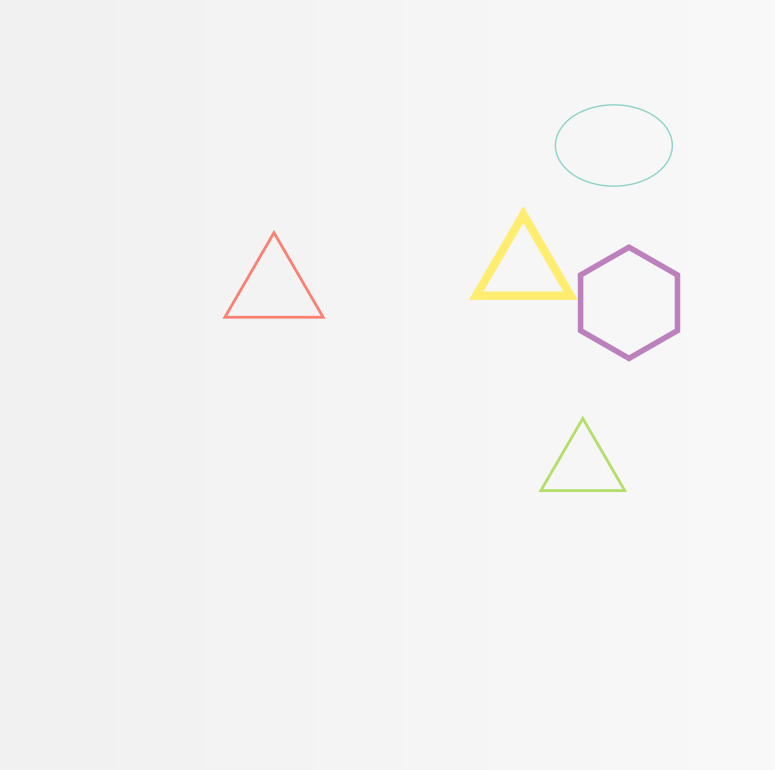[{"shape": "oval", "thickness": 0.5, "radius": 0.38, "center": [0.792, 0.811]}, {"shape": "triangle", "thickness": 1, "radius": 0.37, "center": [0.354, 0.625]}, {"shape": "triangle", "thickness": 1, "radius": 0.31, "center": [0.752, 0.394]}, {"shape": "hexagon", "thickness": 2, "radius": 0.36, "center": [0.812, 0.607]}, {"shape": "triangle", "thickness": 3, "radius": 0.35, "center": [0.675, 0.651]}]